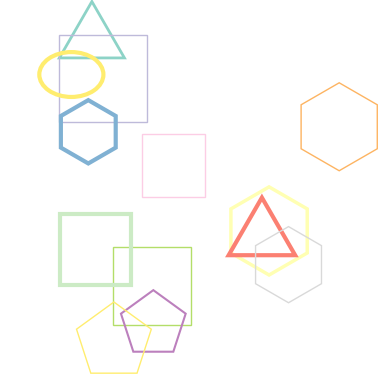[{"shape": "triangle", "thickness": 2, "radius": 0.49, "center": [0.239, 0.898]}, {"shape": "hexagon", "thickness": 2.5, "radius": 0.57, "center": [0.699, 0.4]}, {"shape": "square", "thickness": 1, "radius": 0.57, "center": [0.268, 0.796]}, {"shape": "triangle", "thickness": 3, "radius": 0.5, "center": [0.68, 0.387]}, {"shape": "hexagon", "thickness": 3, "radius": 0.41, "center": [0.229, 0.658]}, {"shape": "hexagon", "thickness": 1, "radius": 0.57, "center": [0.881, 0.671]}, {"shape": "square", "thickness": 1, "radius": 0.5, "center": [0.394, 0.257]}, {"shape": "square", "thickness": 1, "radius": 0.41, "center": [0.452, 0.57]}, {"shape": "hexagon", "thickness": 1, "radius": 0.49, "center": [0.749, 0.313]}, {"shape": "pentagon", "thickness": 1.5, "radius": 0.44, "center": [0.398, 0.158]}, {"shape": "square", "thickness": 3, "radius": 0.46, "center": [0.247, 0.352]}, {"shape": "pentagon", "thickness": 1, "radius": 0.51, "center": [0.296, 0.113]}, {"shape": "oval", "thickness": 3, "radius": 0.42, "center": [0.185, 0.806]}]